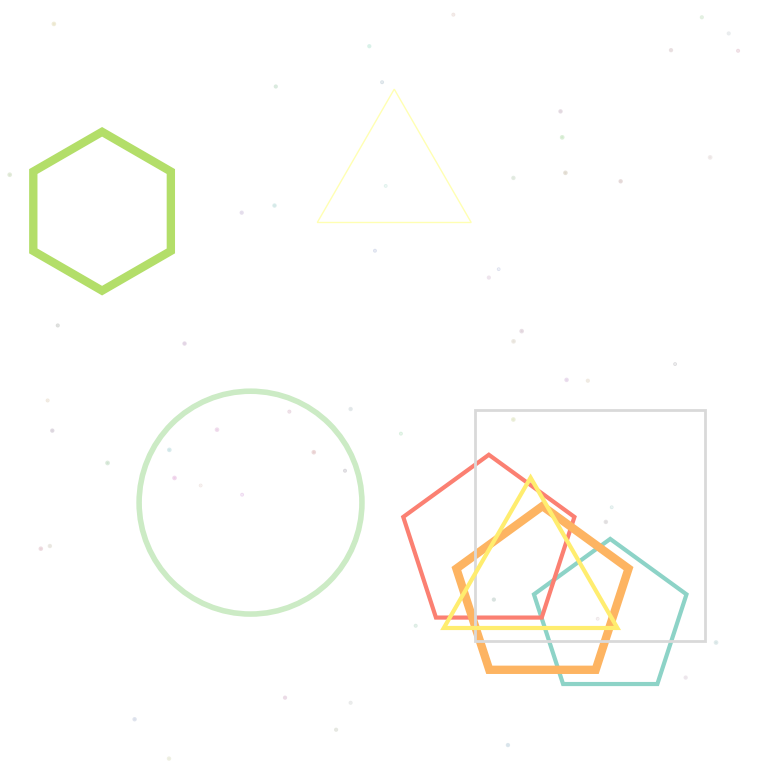[{"shape": "pentagon", "thickness": 1.5, "radius": 0.52, "center": [0.792, 0.196]}, {"shape": "triangle", "thickness": 0.5, "radius": 0.58, "center": [0.512, 0.769]}, {"shape": "pentagon", "thickness": 1.5, "radius": 0.58, "center": [0.635, 0.293]}, {"shape": "pentagon", "thickness": 3, "radius": 0.59, "center": [0.705, 0.225]}, {"shape": "hexagon", "thickness": 3, "radius": 0.52, "center": [0.133, 0.726]}, {"shape": "square", "thickness": 1, "radius": 0.75, "center": [0.766, 0.318]}, {"shape": "circle", "thickness": 2, "radius": 0.72, "center": [0.325, 0.347]}, {"shape": "triangle", "thickness": 1.5, "radius": 0.65, "center": [0.689, 0.25]}]